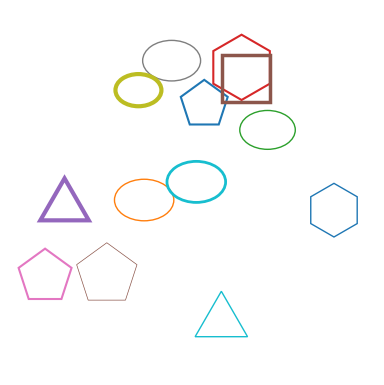[{"shape": "pentagon", "thickness": 1.5, "radius": 0.32, "center": [0.531, 0.729]}, {"shape": "hexagon", "thickness": 1, "radius": 0.35, "center": [0.867, 0.454]}, {"shape": "oval", "thickness": 1, "radius": 0.39, "center": [0.374, 0.48]}, {"shape": "oval", "thickness": 1, "radius": 0.36, "center": [0.695, 0.663]}, {"shape": "hexagon", "thickness": 1.5, "radius": 0.42, "center": [0.627, 0.825]}, {"shape": "triangle", "thickness": 3, "radius": 0.36, "center": [0.168, 0.464]}, {"shape": "pentagon", "thickness": 0.5, "radius": 0.41, "center": [0.277, 0.287]}, {"shape": "square", "thickness": 2.5, "radius": 0.31, "center": [0.639, 0.796]}, {"shape": "pentagon", "thickness": 1.5, "radius": 0.36, "center": [0.117, 0.282]}, {"shape": "oval", "thickness": 1, "radius": 0.38, "center": [0.446, 0.842]}, {"shape": "oval", "thickness": 3, "radius": 0.3, "center": [0.36, 0.766]}, {"shape": "triangle", "thickness": 1, "radius": 0.39, "center": [0.575, 0.165]}, {"shape": "oval", "thickness": 2, "radius": 0.38, "center": [0.51, 0.528]}]